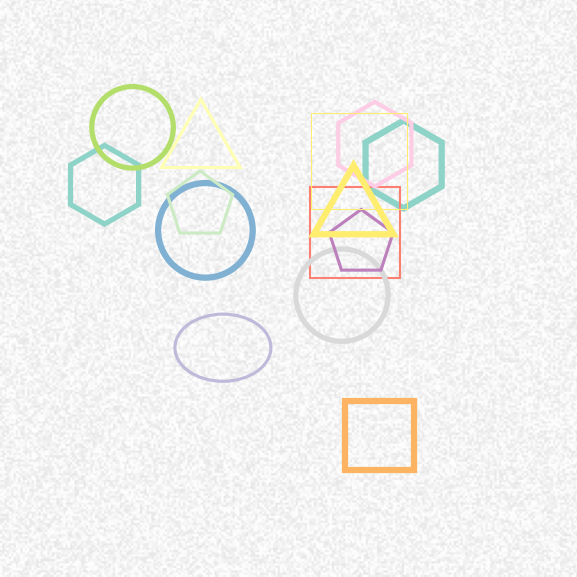[{"shape": "hexagon", "thickness": 3, "radius": 0.38, "center": [0.699, 0.714]}, {"shape": "hexagon", "thickness": 2.5, "radius": 0.34, "center": [0.181, 0.679]}, {"shape": "triangle", "thickness": 1.5, "radius": 0.39, "center": [0.348, 0.748]}, {"shape": "oval", "thickness": 1.5, "radius": 0.42, "center": [0.386, 0.397]}, {"shape": "square", "thickness": 1, "radius": 0.39, "center": [0.615, 0.597]}, {"shape": "circle", "thickness": 3, "radius": 0.41, "center": [0.356, 0.6]}, {"shape": "square", "thickness": 3, "radius": 0.3, "center": [0.657, 0.245]}, {"shape": "circle", "thickness": 2.5, "radius": 0.35, "center": [0.23, 0.779]}, {"shape": "hexagon", "thickness": 2, "radius": 0.37, "center": [0.649, 0.75]}, {"shape": "circle", "thickness": 2.5, "radius": 0.4, "center": [0.592, 0.488]}, {"shape": "pentagon", "thickness": 1.5, "radius": 0.29, "center": [0.625, 0.578]}, {"shape": "pentagon", "thickness": 1.5, "radius": 0.3, "center": [0.346, 0.644]}, {"shape": "triangle", "thickness": 3, "radius": 0.4, "center": [0.612, 0.633]}, {"shape": "square", "thickness": 0.5, "radius": 0.42, "center": [0.622, 0.721]}]